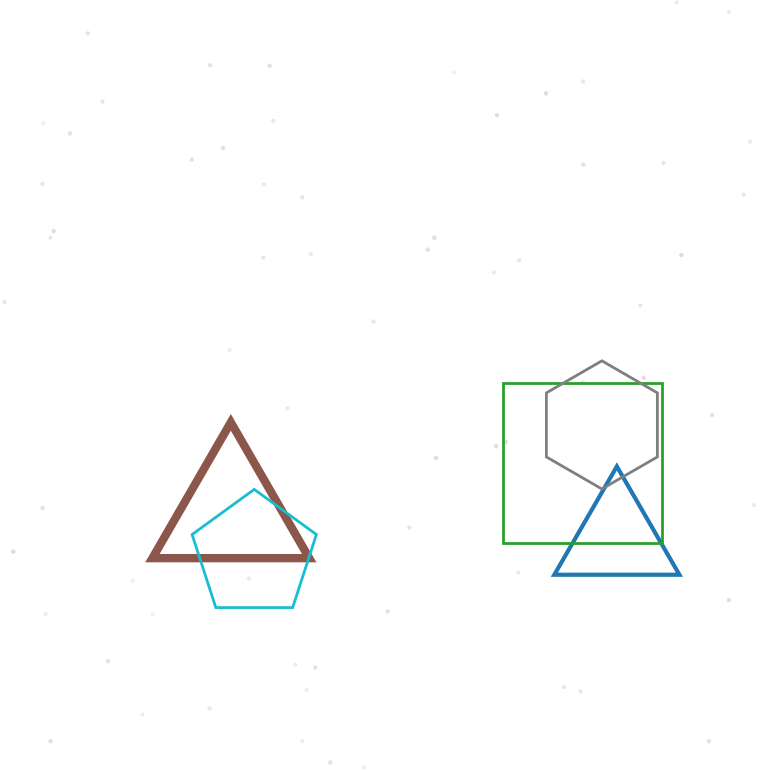[{"shape": "triangle", "thickness": 1.5, "radius": 0.47, "center": [0.801, 0.3]}, {"shape": "square", "thickness": 1, "radius": 0.52, "center": [0.757, 0.399]}, {"shape": "triangle", "thickness": 3, "radius": 0.59, "center": [0.3, 0.334]}, {"shape": "hexagon", "thickness": 1, "radius": 0.42, "center": [0.782, 0.448]}, {"shape": "pentagon", "thickness": 1, "radius": 0.42, "center": [0.33, 0.28]}]